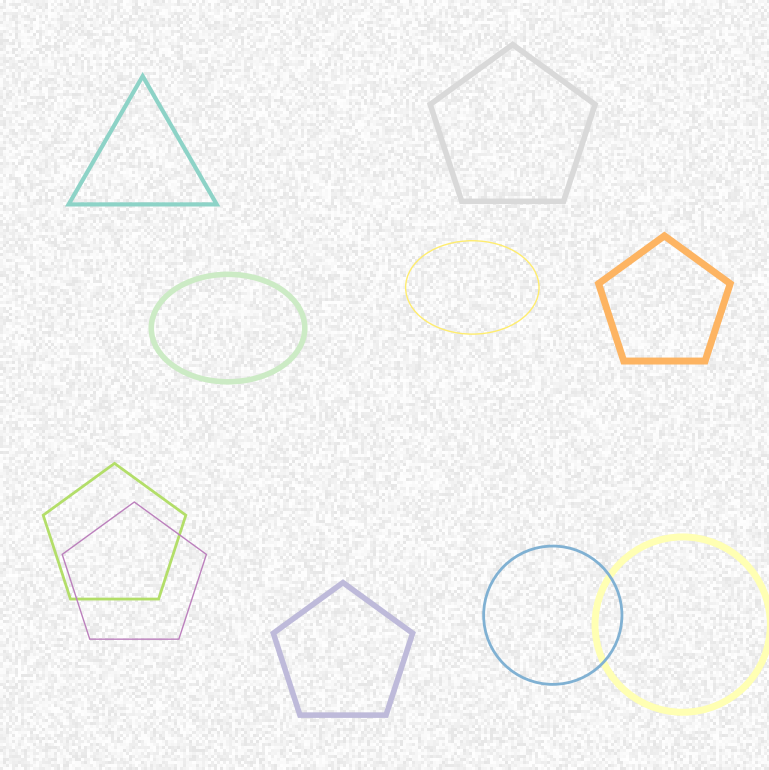[{"shape": "triangle", "thickness": 1.5, "radius": 0.56, "center": [0.185, 0.79]}, {"shape": "circle", "thickness": 2.5, "radius": 0.57, "center": [0.887, 0.189]}, {"shape": "pentagon", "thickness": 2, "radius": 0.48, "center": [0.445, 0.148]}, {"shape": "circle", "thickness": 1, "radius": 0.45, "center": [0.718, 0.201]}, {"shape": "pentagon", "thickness": 2.5, "radius": 0.45, "center": [0.863, 0.604]}, {"shape": "pentagon", "thickness": 1, "radius": 0.49, "center": [0.149, 0.301]}, {"shape": "pentagon", "thickness": 2, "radius": 0.56, "center": [0.666, 0.83]}, {"shape": "pentagon", "thickness": 0.5, "radius": 0.49, "center": [0.174, 0.25]}, {"shape": "oval", "thickness": 2, "radius": 0.5, "center": [0.296, 0.574]}, {"shape": "oval", "thickness": 0.5, "radius": 0.43, "center": [0.613, 0.627]}]